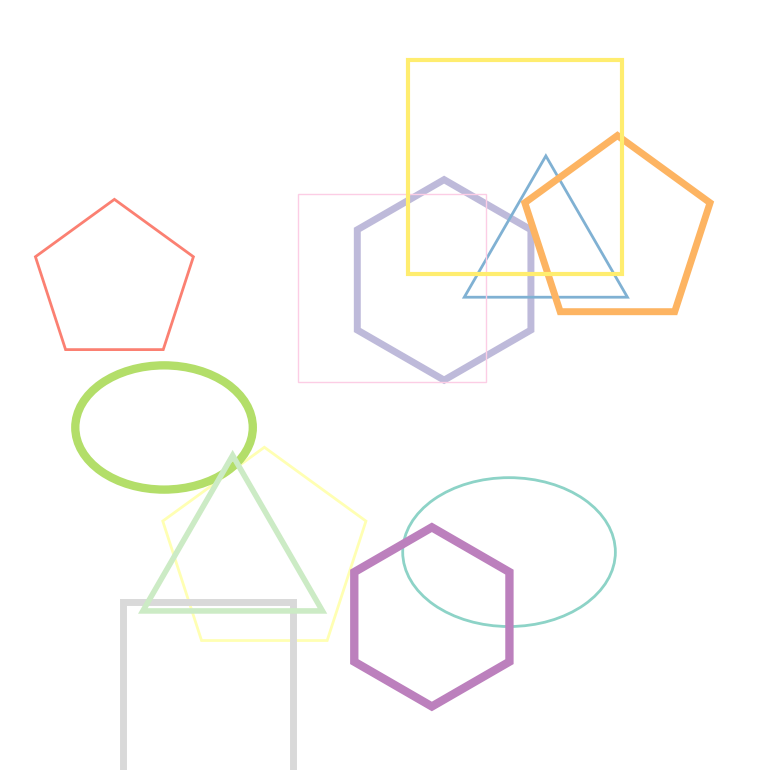[{"shape": "oval", "thickness": 1, "radius": 0.69, "center": [0.661, 0.283]}, {"shape": "pentagon", "thickness": 1, "radius": 0.69, "center": [0.343, 0.28]}, {"shape": "hexagon", "thickness": 2.5, "radius": 0.65, "center": [0.577, 0.636]}, {"shape": "pentagon", "thickness": 1, "radius": 0.54, "center": [0.149, 0.633]}, {"shape": "triangle", "thickness": 1, "radius": 0.61, "center": [0.709, 0.675]}, {"shape": "pentagon", "thickness": 2.5, "radius": 0.63, "center": [0.802, 0.698]}, {"shape": "oval", "thickness": 3, "radius": 0.58, "center": [0.213, 0.445]}, {"shape": "square", "thickness": 0.5, "radius": 0.61, "center": [0.509, 0.626]}, {"shape": "square", "thickness": 2.5, "radius": 0.55, "center": [0.27, 0.108]}, {"shape": "hexagon", "thickness": 3, "radius": 0.58, "center": [0.561, 0.199]}, {"shape": "triangle", "thickness": 2, "radius": 0.67, "center": [0.302, 0.274]}, {"shape": "square", "thickness": 1.5, "radius": 0.7, "center": [0.669, 0.783]}]